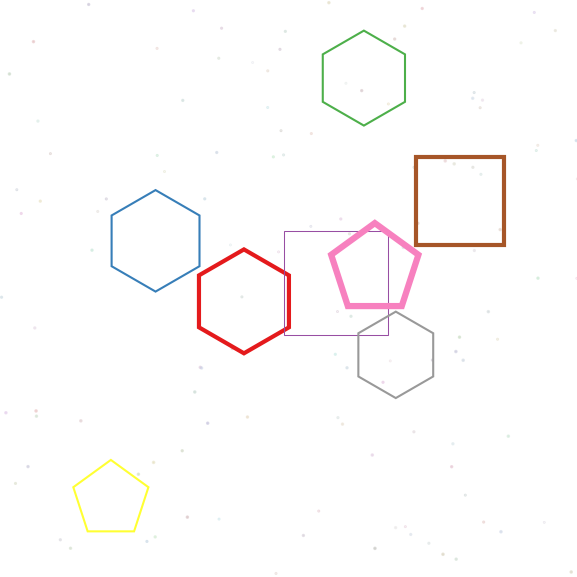[{"shape": "hexagon", "thickness": 2, "radius": 0.45, "center": [0.422, 0.477]}, {"shape": "hexagon", "thickness": 1, "radius": 0.44, "center": [0.269, 0.582]}, {"shape": "hexagon", "thickness": 1, "radius": 0.41, "center": [0.63, 0.864]}, {"shape": "square", "thickness": 0.5, "radius": 0.45, "center": [0.582, 0.51]}, {"shape": "pentagon", "thickness": 1, "radius": 0.34, "center": [0.192, 0.134]}, {"shape": "square", "thickness": 2, "radius": 0.38, "center": [0.796, 0.651]}, {"shape": "pentagon", "thickness": 3, "radius": 0.4, "center": [0.649, 0.533]}, {"shape": "hexagon", "thickness": 1, "radius": 0.37, "center": [0.685, 0.385]}]